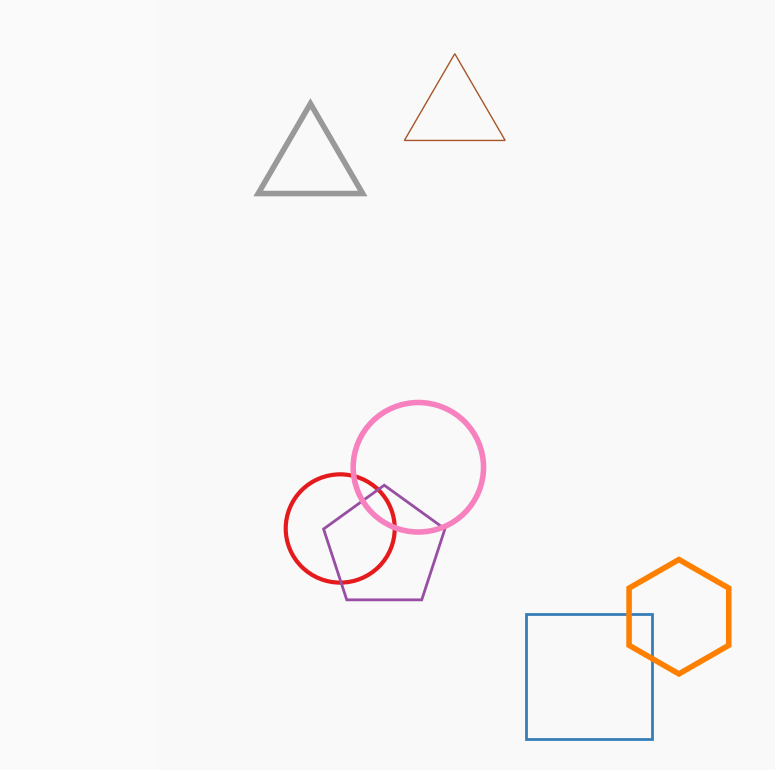[{"shape": "circle", "thickness": 1.5, "radius": 0.35, "center": [0.439, 0.314]}, {"shape": "square", "thickness": 1, "radius": 0.41, "center": [0.76, 0.121]}, {"shape": "pentagon", "thickness": 1, "radius": 0.41, "center": [0.496, 0.288]}, {"shape": "hexagon", "thickness": 2, "radius": 0.37, "center": [0.876, 0.199]}, {"shape": "triangle", "thickness": 0.5, "radius": 0.38, "center": [0.587, 0.855]}, {"shape": "circle", "thickness": 2, "radius": 0.42, "center": [0.54, 0.393]}, {"shape": "triangle", "thickness": 2, "radius": 0.39, "center": [0.401, 0.788]}]